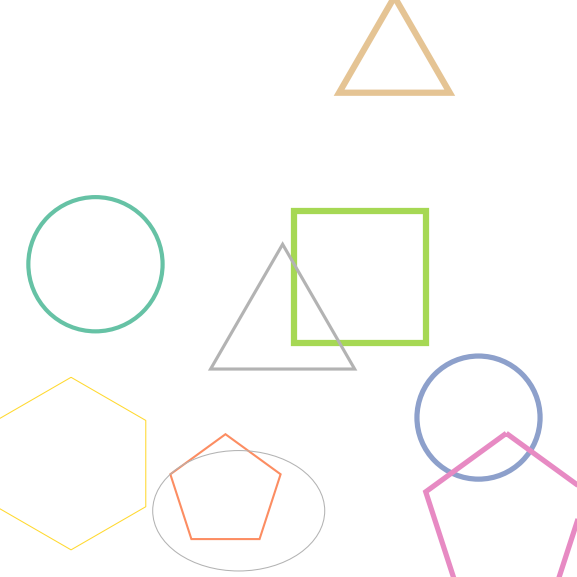[{"shape": "circle", "thickness": 2, "radius": 0.58, "center": [0.165, 0.542]}, {"shape": "pentagon", "thickness": 1, "radius": 0.5, "center": [0.39, 0.147]}, {"shape": "circle", "thickness": 2.5, "radius": 0.53, "center": [0.829, 0.276]}, {"shape": "pentagon", "thickness": 2.5, "radius": 0.73, "center": [0.877, 0.102]}, {"shape": "square", "thickness": 3, "radius": 0.57, "center": [0.623, 0.52]}, {"shape": "hexagon", "thickness": 0.5, "radius": 0.75, "center": [0.123, 0.196]}, {"shape": "triangle", "thickness": 3, "radius": 0.55, "center": [0.683, 0.894]}, {"shape": "oval", "thickness": 0.5, "radius": 0.74, "center": [0.413, 0.115]}, {"shape": "triangle", "thickness": 1.5, "radius": 0.72, "center": [0.489, 0.432]}]